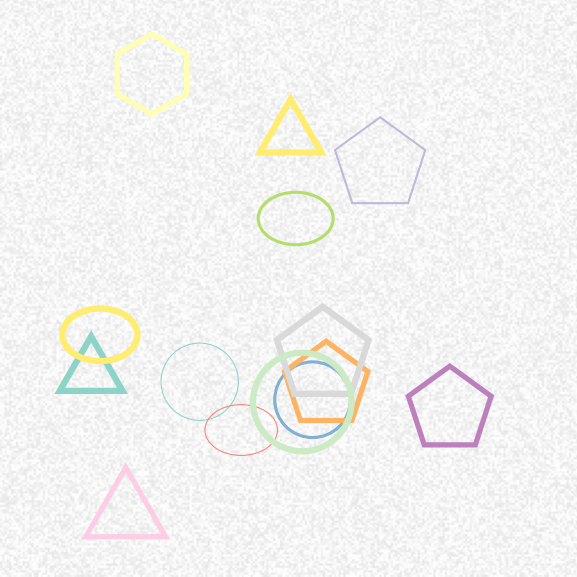[{"shape": "circle", "thickness": 0.5, "radius": 0.33, "center": [0.346, 0.338]}, {"shape": "triangle", "thickness": 3, "radius": 0.31, "center": [0.158, 0.354]}, {"shape": "hexagon", "thickness": 2.5, "radius": 0.35, "center": [0.263, 0.871]}, {"shape": "pentagon", "thickness": 1, "radius": 0.41, "center": [0.658, 0.714]}, {"shape": "oval", "thickness": 0.5, "radius": 0.31, "center": [0.418, 0.255]}, {"shape": "circle", "thickness": 1.5, "radius": 0.33, "center": [0.541, 0.307]}, {"shape": "pentagon", "thickness": 2.5, "radius": 0.38, "center": [0.565, 0.332]}, {"shape": "oval", "thickness": 1.5, "radius": 0.32, "center": [0.512, 0.621]}, {"shape": "triangle", "thickness": 2.5, "radius": 0.4, "center": [0.218, 0.11]}, {"shape": "pentagon", "thickness": 3, "radius": 0.42, "center": [0.559, 0.385]}, {"shape": "pentagon", "thickness": 2.5, "radius": 0.38, "center": [0.779, 0.29]}, {"shape": "circle", "thickness": 3, "radius": 0.43, "center": [0.523, 0.303]}, {"shape": "oval", "thickness": 3, "radius": 0.33, "center": [0.173, 0.419]}, {"shape": "triangle", "thickness": 3, "radius": 0.31, "center": [0.503, 0.766]}]